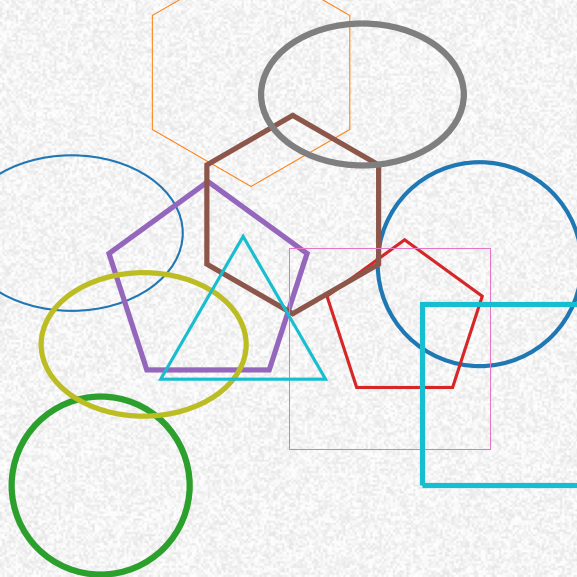[{"shape": "circle", "thickness": 2, "radius": 0.88, "center": [0.831, 0.542]}, {"shape": "oval", "thickness": 1, "radius": 0.96, "center": [0.124, 0.596]}, {"shape": "hexagon", "thickness": 0.5, "radius": 0.99, "center": [0.435, 0.874]}, {"shape": "circle", "thickness": 3, "radius": 0.77, "center": [0.174, 0.158]}, {"shape": "pentagon", "thickness": 1.5, "radius": 0.71, "center": [0.701, 0.443]}, {"shape": "pentagon", "thickness": 2.5, "radius": 0.9, "center": [0.36, 0.504]}, {"shape": "hexagon", "thickness": 2.5, "radius": 0.86, "center": [0.507, 0.628]}, {"shape": "square", "thickness": 0.5, "radius": 0.87, "center": [0.674, 0.396]}, {"shape": "oval", "thickness": 3, "radius": 0.88, "center": [0.628, 0.836]}, {"shape": "oval", "thickness": 2.5, "radius": 0.89, "center": [0.249, 0.403]}, {"shape": "square", "thickness": 2.5, "radius": 0.78, "center": [0.887, 0.316]}, {"shape": "triangle", "thickness": 1.5, "radius": 0.82, "center": [0.421, 0.425]}]